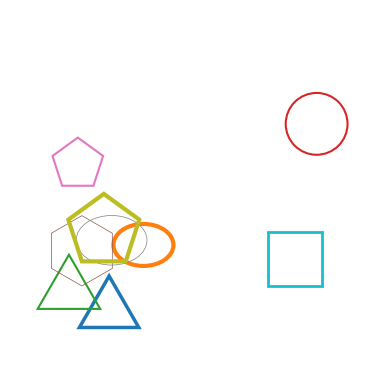[{"shape": "triangle", "thickness": 2.5, "radius": 0.45, "center": [0.283, 0.194]}, {"shape": "oval", "thickness": 3, "radius": 0.39, "center": [0.373, 0.364]}, {"shape": "triangle", "thickness": 1.5, "radius": 0.47, "center": [0.179, 0.245]}, {"shape": "circle", "thickness": 1.5, "radius": 0.4, "center": [0.822, 0.678]}, {"shape": "hexagon", "thickness": 0.5, "radius": 0.46, "center": [0.213, 0.349]}, {"shape": "pentagon", "thickness": 1.5, "radius": 0.35, "center": [0.202, 0.573]}, {"shape": "oval", "thickness": 0.5, "radius": 0.46, "center": [0.29, 0.376]}, {"shape": "pentagon", "thickness": 3, "radius": 0.48, "center": [0.27, 0.4]}, {"shape": "square", "thickness": 2, "radius": 0.35, "center": [0.766, 0.328]}]